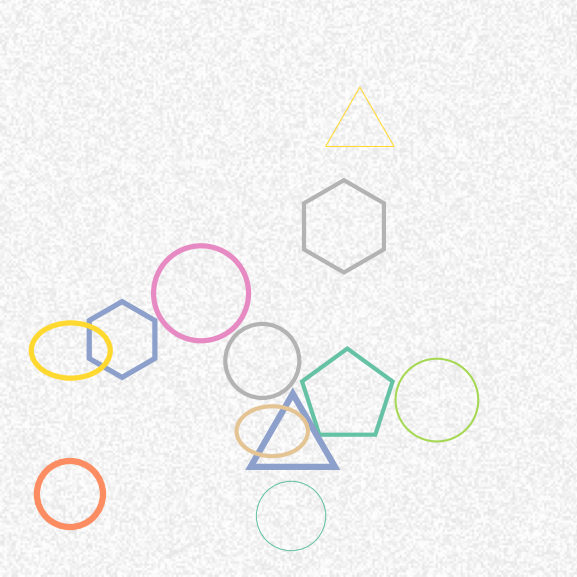[{"shape": "pentagon", "thickness": 2, "radius": 0.41, "center": [0.601, 0.313]}, {"shape": "circle", "thickness": 0.5, "radius": 0.3, "center": [0.504, 0.106]}, {"shape": "circle", "thickness": 3, "radius": 0.29, "center": [0.121, 0.144]}, {"shape": "triangle", "thickness": 3, "radius": 0.42, "center": [0.507, 0.233]}, {"shape": "hexagon", "thickness": 2.5, "radius": 0.33, "center": [0.211, 0.411]}, {"shape": "circle", "thickness": 2.5, "radius": 0.41, "center": [0.348, 0.491]}, {"shape": "circle", "thickness": 1, "radius": 0.36, "center": [0.757, 0.306]}, {"shape": "oval", "thickness": 2.5, "radius": 0.34, "center": [0.123, 0.392]}, {"shape": "triangle", "thickness": 0.5, "radius": 0.34, "center": [0.623, 0.78]}, {"shape": "oval", "thickness": 2, "radius": 0.31, "center": [0.471, 0.252]}, {"shape": "hexagon", "thickness": 2, "radius": 0.4, "center": [0.596, 0.607]}, {"shape": "circle", "thickness": 2, "radius": 0.32, "center": [0.454, 0.374]}]